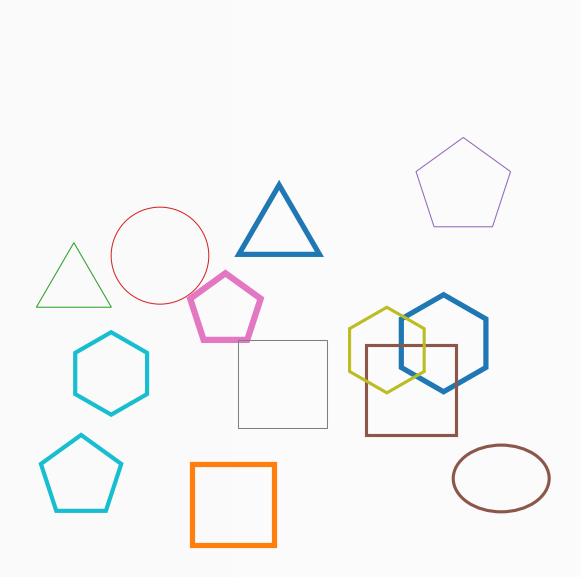[{"shape": "triangle", "thickness": 2.5, "radius": 0.4, "center": [0.48, 0.599]}, {"shape": "hexagon", "thickness": 2.5, "radius": 0.42, "center": [0.763, 0.405]}, {"shape": "square", "thickness": 2.5, "radius": 0.35, "center": [0.401, 0.126]}, {"shape": "triangle", "thickness": 0.5, "radius": 0.37, "center": [0.127, 0.504]}, {"shape": "circle", "thickness": 0.5, "radius": 0.42, "center": [0.275, 0.556]}, {"shape": "pentagon", "thickness": 0.5, "radius": 0.43, "center": [0.797, 0.676]}, {"shape": "oval", "thickness": 1.5, "radius": 0.41, "center": [0.862, 0.171]}, {"shape": "square", "thickness": 1.5, "radius": 0.39, "center": [0.707, 0.324]}, {"shape": "pentagon", "thickness": 3, "radius": 0.32, "center": [0.388, 0.462]}, {"shape": "square", "thickness": 0.5, "radius": 0.38, "center": [0.486, 0.334]}, {"shape": "hexagon", "thickness": 1.5, "radius": 0.37, "center": [0.666, 0.393]}, {"shape": "pentagon", "thickness": 2, "radius": 0.36, "center": [0.14, 0.173]}, {"shape": "hexagon", "thickness": 2, "radius": 0.36, "center": [0.191, 0.352]}]